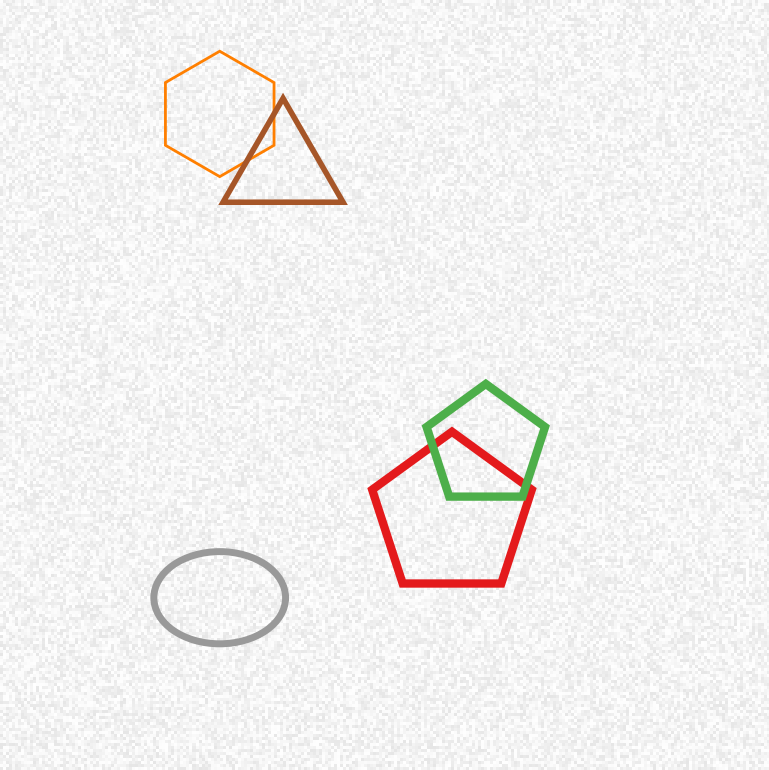[{"shape": "pentagon", "thickness": 3, "radius": 0.54, "center": [0.587, 0.33]}, {"shape": "pentagon", "thickness": 3, "radius": 0.4, "center": [0.631, 0.42]}, {"shape": "hexagon", "thickness": 1, "radius": 0.41, "center": [0.285, 0.852]}, {"shape": "triangle", "thickness": 2, "radius": 0.45, "center": [0.368, 0.782]}, {"shape": "oval", "thickness": 2.5, "radius": 0.43, "center": [0.285, 0.224]}]